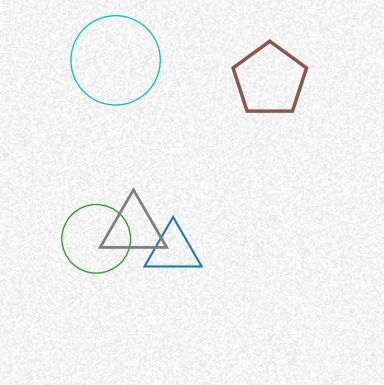[{"shape": "triangle", "thickness": 1.5, "radius": 0.43, "center": [0.45, 0.351]}, {"shape": "circle", "thickness": 1, "radius": 0.45, "center": [0.25, 0.38]}, {"shape": "pentagon", "thickness": 2.5, "radius": 0.5, "center": [0.701, 0.793]}, {"shape": "triangle", "thickness": 2, "radius": 0.5, "center": [0.347, 0.407]}, {"shape": "circle", "thickness": 1, "radius": 0.58, "center": [0.3, 0.843]}]